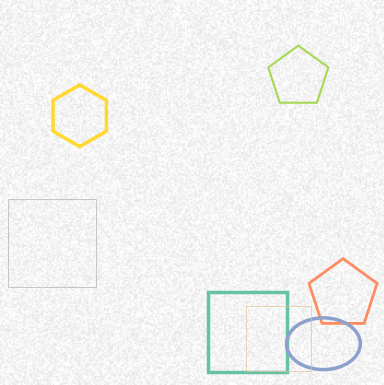[{"shape": "square", "thickness": 2.5, "radius": 0.51, "center": [0.642, 0.138]}, {"shape": "pentagon", "thickness": 2, "radius": 0.46, "center": [0.891, 0.235]}, {"shape": "oval", "thickness": 2.5, "radius": 0.48, "center": [0.84, 0.107]}, {"shape": "pentagon", "thickness": 1.5, "radius": 0.41, "center": [0.775, 0.8]}, {"shape": "hexagon", "thickness": 2.5, "radius": 0.4, "center": [0.207, 0.699]}, {"shape": "square", "thickness": 0.5, "radius": 0.42, "center": [0.723, 0.121]}, {"shape": "square", "thickness": 0.5, "radius": 0.57, "center": [0.135, 0.369]}]